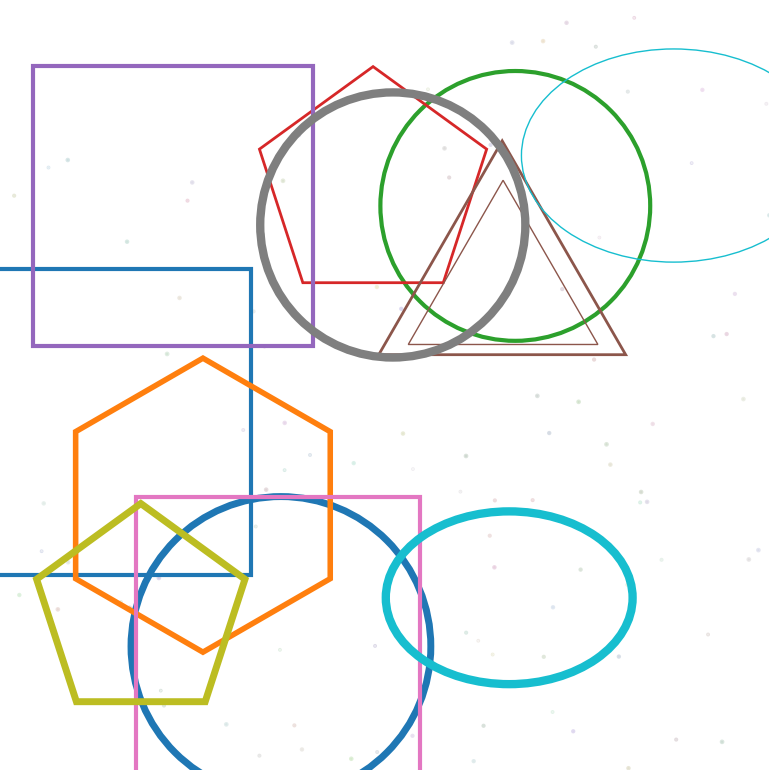[{"shape": "square", "thickness": 1.5, "radius": 0.99, "center": [0.128, 0.452]}, {"shape": "circle", "thickness": 2.5, "radius": 0.97, "center": [0.365, 0.16]}, {"shape": "hexagon", "thickness": 2, "radius": 0.95, "center": [0.264, 0.344]}, {"shape": "circle", "thickness": 1.5, "radius": 0.88, "center": [0.669, 0.733]}, {"shape": "pentagon", "thickness": 1, "radius": 0.78, "center": [0.484, 0.758]}, {"shape": "square", "thickness": 1.5, "radius": 0.91, "center": [0.224, 0.733]}, {"shape": "triangle", "thickness": 0.5, "radius": 0.71, "center": [0.653, 0.624]}, {"shape": "triangle", "thickness": 1, "radius": 0.93, "center": [0.652, 0.632]}, {"shape": "square", "thickness": 1.5, "radius": 0.92, "center": [0.361, 0.17]}, {"shape": "circle", "thickness": 3, "radius": 0.86, "center": [0.51, 0.708]}, {"shape": "pentagon", "thickness": 2.5, "radius": 0.71, "center": [0.183, 0.204]}, {"shape": "oval", "thickness": 0.5, "radius": 0.99, "center": [0.875, 0.798]}, {"shape": "oval", "thickness": 3, "radius": 0.8, "center": [0.661, 0.224]}]